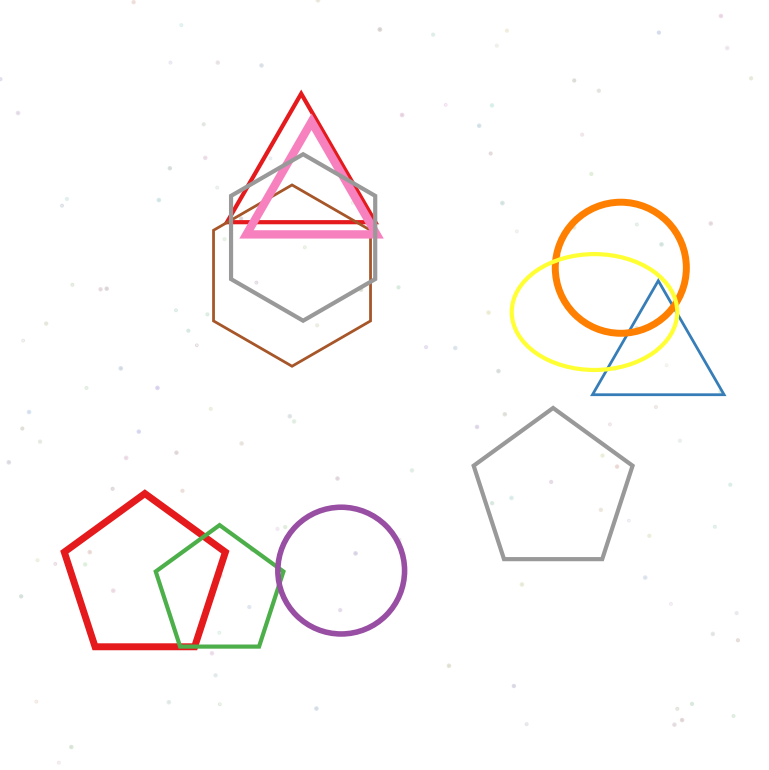[{"shape": "triangle", "thickness": 1.5, "radius": 0.56, "center": [0.391, 0.767]}, {"shape": "pentagon", "thickness": 2.5, "radius": 0.55, "center": [0.188, 0.249]}, {"shape": "triangle", "thickness": 1, "radius": 0.49, "center": [0.855, 0.537]}, {"shape": "pentagon", "thickness": 1.5, "radius": 0.44, "center": [0.285, 0.231]}, {"shape": "circle", "thickness": 2, "radius": 0.41, "center": [0.443, 0.259]}, {"shape": "circle", "thickness": 2.5, "radius": 0.43, "center": [0.806, 0.652]}, {"shape": "oval", "thickness": 1.5, "radius": 0.54, "center": [0.772, 0.595]}, {"shape": "hexagon", "thickness": 1, "radius": 0.59, "center": [0.379, 0.642]}, {"shape": "triangle", "thickness": 3, "radius": 0.49, "center": [0.405, 0.744]}, {"shape": "hexagon", "thickness": 1.5, "radius": 0.54, "center": [0.394, 0.692]}, {"shape": "pentagon", "thickness": 1.5, "radius": 0.54, "center": [0.718, 0.362]}]